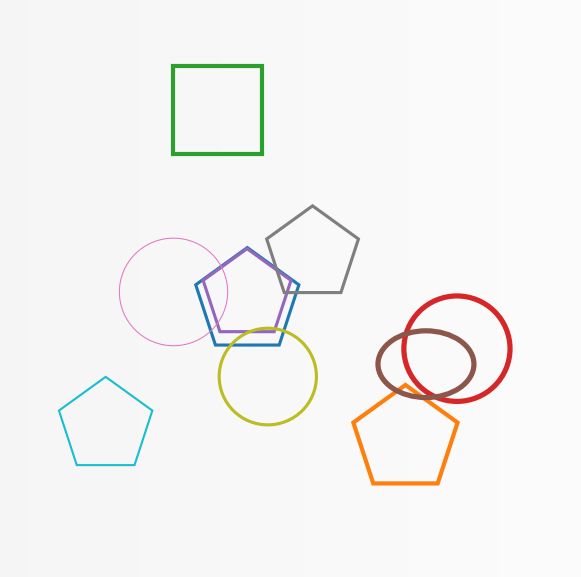[{"shape": "pentagon", "thickness": 1.5, "radius": 0.47, "center": [0.425, 0.477]}, {"shape": "pentagon", "thickness": 2, "radius": 0.47, "center": [0.698, 0.238]}, {"shape": "square", "thickness": 2, "radius": 0.38, "center": [0.373, 0.809]}, {"shape": "circle", "thickness": 2.5, "radius": 0.46, "center": [0.786, 0.395]}, {"shape": "pentagon", "thickness": 1.5, "radius": 0.4, "center": [0.425, 0.489]}, {"shape": "oval", "thickness": 2.5, "radius": 0.41, "center": [0.733, 0.369]}, {"shape": "circle", "thickness": 0.5, "radius": 0.47, "center": [0.299, 0.494]}, {"shape": "pentagon", "thickness": 1.5, "radius": 0.41, "center": [0.538, 0.56]}, {"shape": "circle", "thickness": 1.5, "radius": 0.42, "center": [0.461, 0.347]}, {"shape": "pentagon", "thickness": 1, "radius": 0.42, "center": [0.182, 0.262]}]